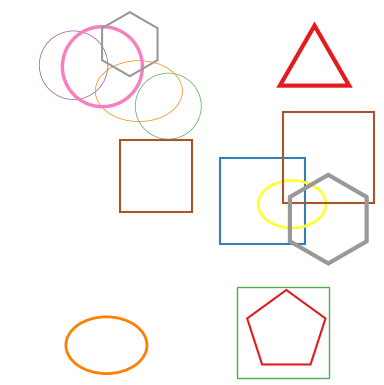[{"shape": "pentagon", "thickness": 1.5, "radius": 0.53, "center": [0.744, 0.14]}, {"shape": "triangle", "thickness": 3, "radius": 0.52, "center": [0.817, 0.83]}, {"shape": "square", "thickness": 1.5, "radius": 0.56, "center": [0.682, 0.478]}, {"shape": "circle", "thickness": 0.5, "radius": 0.43, "center": [0.437, 0.724]}, {"shape": "square", "thickness": 1, "radius": 0.59, "center": [0.735, 0.136]}, {"shape": "circle", "thickness": 0.5, "radius": 0.45, "center": [0.191, 0.831]}, {"shape": "oval", "thickness": 0.5, "radius": 0.57, "center": [0.361, 0.763]}, {"shape": "oval", "thickness": 2, "radius": 0.53, "center": [0.276, 0.103]}, {"shape": "oval", "thickness": 2, "radius": 0.44, "center": [0.759, 0.47]}, {"shape": "square", "thickness": 1.5, "radius": 0.47, "center": [0.405, 0.543]}, {"shape": "square", "thickness": 1.5, "radius": 0.59, "center": [0.853, 0.591]}, {"shape": "circle", "thickness": 2.5, "radius": 0.52, "center": [0.266, 0.827]}, {"shape": "hexagon", "thickness": 3, "radius": 0.58, "center": [0.853, 0.431]}, {"shape": "hexagon", "thickness": 1.5, "radius": 0.42, "center": [0.337, 0.885]}]